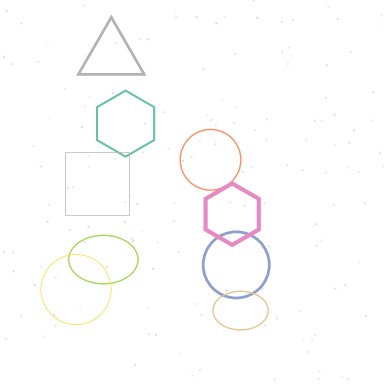[{"shape": "hexagon", "thickness": 1.5, "radius": 0.43, "center": [0.326, 0.679]}, {"shape": "circle", "thickness": 1, "radius": 0.39, "center": [0.547, 0.585]}, {"shape": "circle", "thickness": 2, "radius": 0.43, "center": [0.614, 0.312]}, {"shape": "hexagon", "thickness": 3, "radius": 0.4, "center": [0.603, 0.444]}, {"shape": "oval", "thickness": 1, "radius": 0.45, "center": [0.269, 0.326]}, {"shape": "circle", "thickness": 0.5, "radius": 0.46, "center": [0.198, 0.248]}, {"shape": "oval", "thickness": 1, "radius": 0.36, "center": [0.625, 0.193]}, {"shape": "triangle", "thickness": 2, "radius": 0.49, "center": [0.289, 0.856]}, {"shape": "square", "thickness": 0.5, "radius": 0.41, "center": [0.252, 0.524]}]